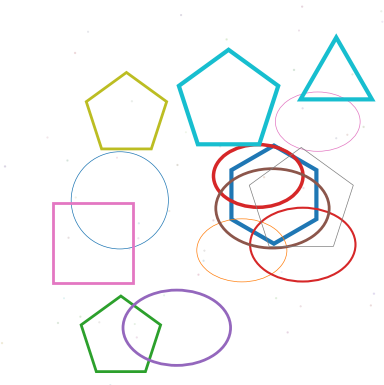[{"shape": "circle", "thickness": 0.5, "radius": 0.63, "center": [0.311, 0.48]}, {"shape": "hexagon", "thickness": 3, "radius": 0.64, "center": [0.711, 0.494]}, {"shape": "oval", "thickness": 0.5, "radius": 0.59, "center": [0.628, 0.35]}, {"shape": "pentagon", "thickness": 2, "radius": 0.54, "center": [0.314, 0.123]}, {"shape": "oval", "thickness": 1.5, "radius": 0.68, "center": [0.786, 0.365]}, {"shape": "oval", "thickness": 2.5, "radius": 0.58, "center": [0.671, 0.543]}, {"shape": "oval", "thickness": 2, "radius": 0.7, "center": [0.459, 0.149]}, {"shape": "oval", "thickness": 2, "radius": 0.74, "center": [0.708, 0.459]}, {"shape": "oval", "thickness": 0.5, "radius": 0.55, "center": [0.825, 0.684]}, {"shape": "square", "thickness": 2, "radius": 0.52, "center": [0.242, 0.369]}, {"shape": "pentagon", "thickness": 0.5, "radius": 0.71, "center": [0.783, 0.475]}, {"shape": "pentagon", "thickness": 2, "radius": 0.55, "center": [0.328, 0.702]}, {"shape": "triangle", "thickness": 3, "radius": 0.54, "center": [0.873, 0.795]}, {"shape": "pentagon", "thickness": 3, "radius": 0.68, "center": [0.594, 0.735]}]